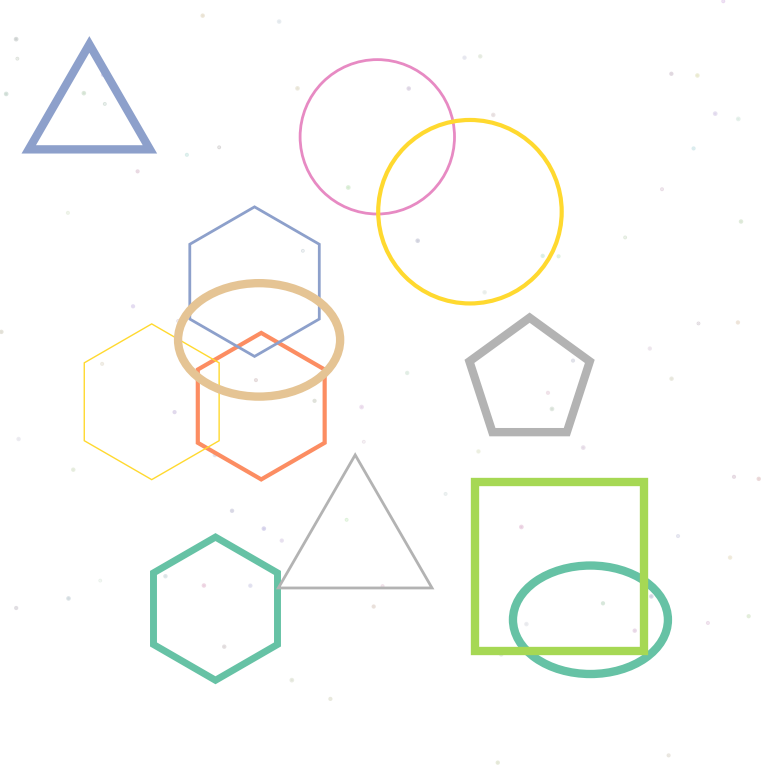[{"shape": "hexagon", "thickness": 2.5, "radius": 0.46, "center": [0.28, 0.21]}, {"shape": "oval", "thickness": 3, "radius": 0.5, "center": [0.767, 0.195]}, {"shape": "hexagon", "thickness": 1.5, "radius": 0.48, "center": [0.339, 0.473]}, {"shape": "hexagon", "thickness": 1, "radius": 0.49, "center": [0.331, 0.634]}, {"shape": "triangle", "thickness": 3, "radius": 0.45, "center": [0.116, 0.851]}, {"shape": "circle", "thickness": 1, "radius": 0.5, "center": [0.49, 0.822]}, {"shape": "square", "thickness": 3, "radius": 0.55, "center": [0.726, 0.264]}, {"shape": "hexagon", "thickness": 0.5, "radius": 0.51, "center": [0.197, 0.478]}, {"shape": "circle", "thickness": 1.5, "radius": 0.6, "center": [0.61, 0.725]}, {"shape": "oval", "thickness": 3, "radius": 0.53, "center": [0.336, 0.559]}, {"shape": "pentagon", "thickness": 3, "radius": 0.41, "center": [0.688, 0.505]}, {"shape": "triangle", "thickness": 1, "radius": 0.58, "center": [0.461, 0.294]}]